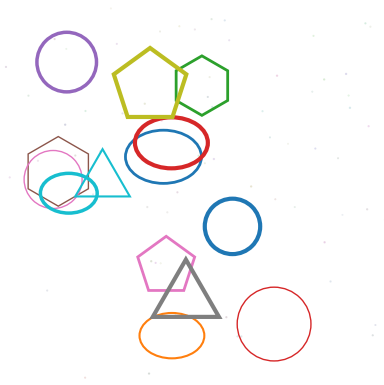[{"shape": "oval", "thickness": 2, "radius": 0.49, "center": [0.425, 0.593]}, {"shape": "circle", "thickness": 3, "radius": 0.36, "center": [0.604, 0.412]}, {"shape": "oval", "thickness": 1.5, "radius": 0.42, "center": [0.447, 0.128]}, {"shape": "hexagon", "thickness": 2, "radius": 0.39, "center": [0.524, 0.778]}, {"shape": "oval", "thickness": 3, "radius": 0.47, "center": [0.445, 0.629]}, {"shape": "circle", "thickness": 1, "radius": 0.48, "center": [0.712, 0.158]}, {"shape": "circle", "thickness": 2.5, "radius": 0.39, "center": [0.173, 0.839]}, {"shape": "hexagon", "thickness": 1, "radius": 0.45, "center": [0.151, 0.555]}, {"shape": "circle", "thickness": 1, "radius": 0.38, "center": [0.138, 0.534]}, {"shape": "pentagon", "thickness": 2, "radius": 0.39, "center": [0.432, 0.308]}, {"shape": "triangle", "thickness": 3, "radius": 0.5, "center": [0.483, 0.227]}, {"shape": "pentagon", "thickness": 3, "radius": 0.5, "center": [0.39, 0.776]}, {"shape": "oval", "thickness": 2.5, "radius": 0.37, "center": [0.179, 0.498]}, {"shape": "triangle", "thickness": 1.5, "radius": 0.41, "center": [0.266, 0.531]}]